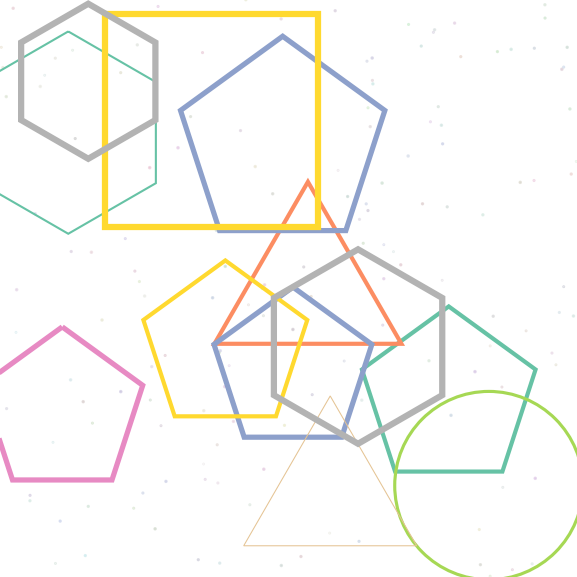[{"shape": "pentagon", "thickness": 2, "radius": 0.79, "center": [0.777, 0.31]}, {"shape": "hexagon", "thickness": 1, "radius": 0.88, "center": [0.118, 0.77]}, {"shape": "triangle", "thickness": 2, "radius": 0.93, "center": [0.533, 0.497]}, {"shape": "pentagon", "thickness": 2.5, "radius": 0.93, "center": [0.489, 0.75]}, {"shape": "pentagon", "thickness": 2.5, "radius": 0.72, "center": [0.507, 0.358]}, {"shape": "pentagon", "thickness": 2.5, "radius": 0.73, "center": [0.108, 0.287]}, {"shape": "circle", "thickness": 1.5, "radius": 0.82, "center": [0.847, 0.158]}, {"shape": "square", "thickness": 3, "radius": 0.92, "center": [0.366, 0.791]}, {"shape": "pentagon", "thickness": 2, "radius": 0.75, "center": [0.39, 0.399]}, {"shape": "triangle", "thickness": 0.5, "radius": 0.86, "center": [0.572, 0.141]}, {"shape": "hexagon", "thickness": 3, "radius": 0.67, "center": [0.153, 0.858]}, {"shape": "hexagon", "thickness": 3, "radius": 0.84, "center": [0.62, 0.399]}]